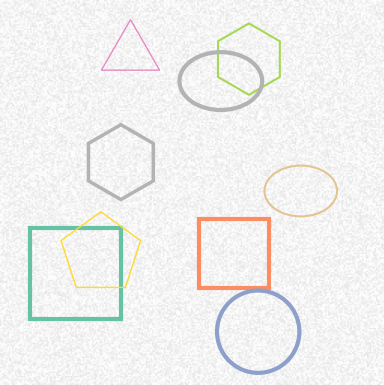[{"shape": "square", "thickness": 3, "radius": 0.59, "center": [0.195, 0.289]}, {"shape": "square", "thickness": 3, "radius": 0.45, "center": [0.608, 0.341]}, {"shape": "circle", "thickness": 3, "radius": 0.53, "center": [0.671, 0.138]}, {"shape": "triangle", "thickness": 1, "radius": 0.44, "center": [0.339, 0.861]}, {"shape": "hexagon", "thickness": 1.5, "radius": 0.46, "center": [0.647, 0.846]}, {"shape": "pentagon", "thickness": 1, "radius": 0.54, "center": [0.262, 0.341]}, {"shape": "oval", "thickness": 1.5, "radius": 0.47, "center": [0.781, 0.504]}, {"shape": "hexagon", "thickness": 2.5, "radius": 0.49, "center": [0.314, 0.579]}, {"shape": "oval", "thickness": 3, "radius": 0.54, "center": [0.574, 0.789]}]